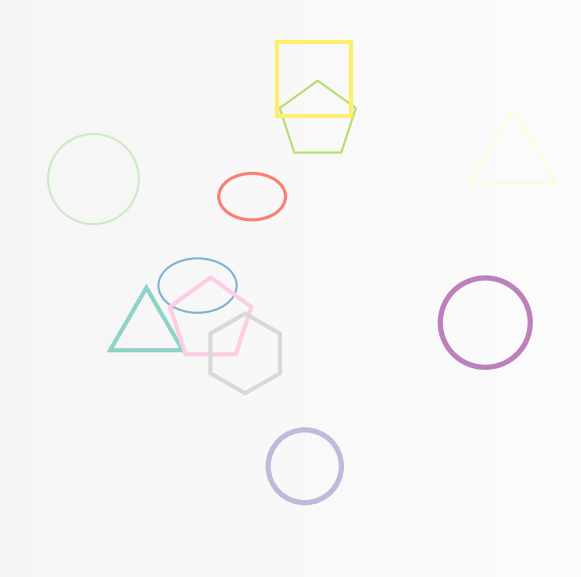[{"shape": "triangle", "thickness": 2, "radius": 0.36, "center": [0.252, 0.429]}, {"shape": "triangle", "thickness": 0.5, "radius": 0.42, "center": [0.882, 0.725]}, {"shape": "circle", "thickness": 2.5, "radius": 0.32, "center": [0.524, 0.192]}, {"shape": "oval", "thickness": 1.5, "radius": 0.29, "center": [0.434, 0.659]}, {"shape": "oval", "thickness": 1, "radius": 0.34, "center": [0.34, 0.505]}, {"shape": "pentagon", "thickness": 1, "radius": 0.34, "center": [0.547, 0.791]}, {"shape": "pentagon", "thickness": 2, "radius": 0.37, "center": [0.362, 0.445]}, {"shape": "hexagon", "thickness": 2, "radius": 0.35, "center": [0.422, 0.387]}, {"shape": "circle", "thickness": 2.5, "radius": 0.39, "center": [0.835, 0.44]}, {"shape": "circle", "thickness": 1, "radius": 0.39, "center": [0.161, 0.689]}, {"shape": "square", "thickness": 2, "radius": 0.32, "center": [0.54, 0.862]}]